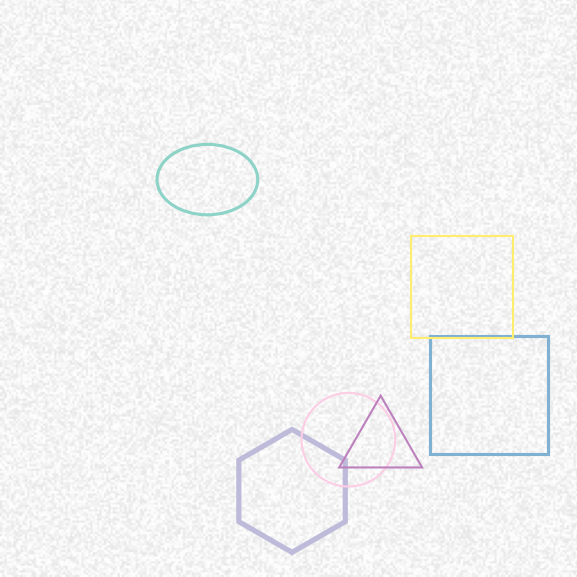[{"shape": "oval", "thickness": 1.5, "radius": 0.44, "center": [0.359, 0.688]}, {"shape": "hexagon", "thickness": 2.5, "radius": 0.53, "center": [0.506, 0.149]}, {"shape": "square", "thickness": 1.5, "radius": 0.51, "center": [0.846, 0.315]}, {"shape": "circle", "thickness": 1, "radius": 0.41, "center": [0.603, 0.238]}, {"shape": "triangle", "thickness": 1, "radius": 0.41, "center": [0.659, 0.231]}, {"shape": "square", "thickness": 1, "radius": 0.44, "center": [0.8, 0.502]}]